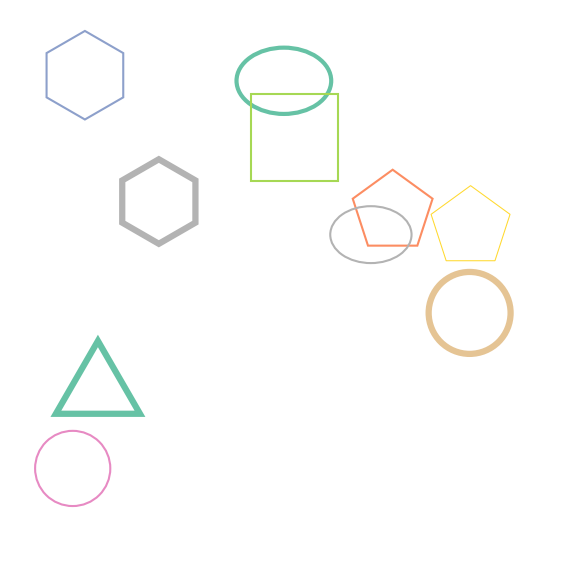[{"shape": "triangle", "thickness": 3, "radius": 0.42, "center": [0.17, 0.325]}, {"shape": "oval", "thickness": 2, "radius": 0.41, "center": [0.492, 0.859]}, {"shape": "pentagon", "thickness": 1, "radius": 0.36, "center": [0.68, 0.633]}, {"shape": "hexagon", "thickness": 1, "radius": 0.38, "center": [0.147, 0.869]}, {"shape": "circle", "thickness": 1, "radius": 0.33, "center": [0.126, 0.188]}, {"shape": "square", "thickness": 1, "radius": 0.38, "center": [0.51, 0.76]}, {"shape": "pentagon", "thickness": 0.5, "radius": 0.36, "center": [0.815, 0.606]}, {"shape": "circle", "thickness": 3, "radius": 0.35, "center": [0.813, 0.457]}, {"shape": "hexagon", "thickness": 3, "radius": 0.37, "center": [0.275, 0.65]}, {"shape": "oval", "thickness": 1, "radius": 0.35, "center": [0.642, 0.593]}]